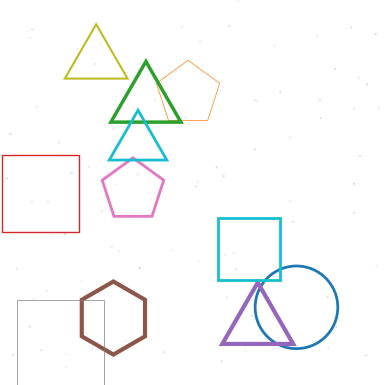[{"shape": "circle", "thickness": 2, "radius": 0.54, "center": [0.77, 0.202]}, {"shape": "pentagon", "thickness": 0.5, "radius": 0.43, "center": [0.489, 0.757]}, {"shape": "triangle", "thickness": 2.5, "radius": 0.53, "center": [0.379, 0.735]}, {"shape": "square", "thickness": 1, "radius": 0.5, "center": [0.105, 0.498]}, {"shape": "triangle", "thickness": 3, "radius": 0.53, "center": [0.669, 0.16]}, {"shape": "hexagon", "thickness": 3, "radius": 0.47, "center": [0.295, 0.174]}, {"shape": "pentagon", "thickness": 2, "radius": 0.42, "center": [0.345, 0.506]}, {"shape": "square", "thickness": 0.5, "radius": 0.56, "center": [0.157, 0.108]}, {"shape": "triangle", "thickness": 1.5, "radius": 0.47, "center": [0.25, 0.843]}, {"shape": "square", "thickness": 2, "radius": 0.4, "center": [0.646, 0.354]}, {"shape": "triangle", "thickness": 2, "radius": 0.43, "center": [0.359, 0.627]}]